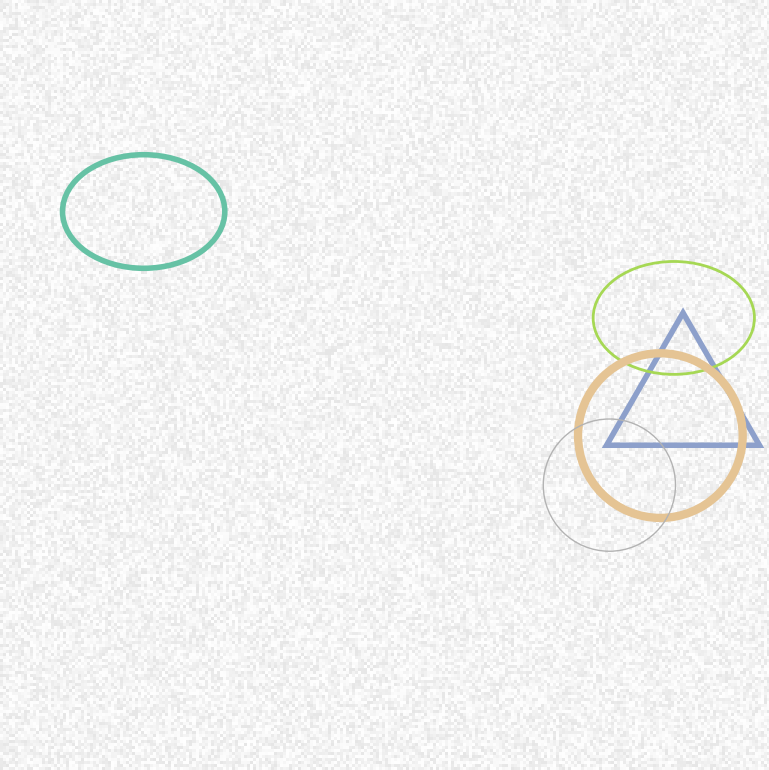[{"shape": "oval", "thickness": 2, "radius": 0.53, "center": [0.187, 0.725]}, {"shape": "triangle", "thickness": 2, "radius": 0.57, "center": [0.887, 0.479]}, {"shape": "oval", "thickness": 1, "radius": 0.52, "center": [0.875, 0.587]}, {"shape": "circle", "thickness": 3, "radius": 0.53, "center": [0.858, 0.434]}, {"shape": "circle", "thickness": 0.5, "radius": 0.43, "center": [0.791, 0.37]}]